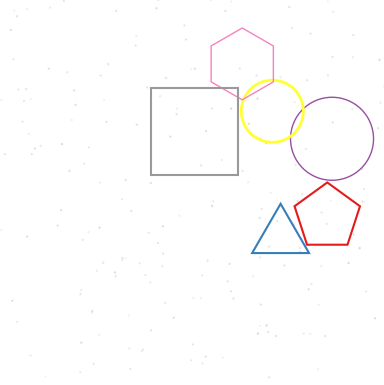[{"shape": "pentagon", "thickness": 1.5, "radius": 0.45, "center": [0.85, 0.437]}, {"shape": "triangle", "thickness": 1.5, "radius": 0.43, "center": [0.729, 0.385]}, {"shape": "circle", "thickness": 1, "radius": 0.54, "center": [0.862, 0.64]}, {"shape": "circle", "thickness": 2, "radius": 0.4, "center": [0.707, 0.711]}, {"shape": "hexagon", "thickness": 1, "radius": 0.47, "center": [0.629, 0.834]}, {"shape": "square", "thickness": 1.5, "radius": 0.56, "center": [0.505, 0.658]}]